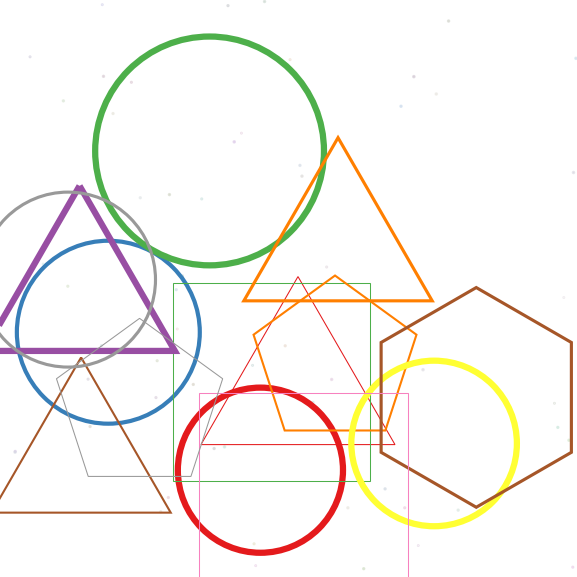[{"shape": "triangle", "thickness": 0.5, "radius": 0.97, "center": [0.516, 0.326]}, {"shape": "circle", "thickness": 3, "radius": 0.71, "center": [0.451, 0.185]}, {"shape": "circle", "thickness": 2, "radius": 0.79, "center": [0.188, 0.424]}, {"shape": "circle", "thickness": 3, "radius": 0.99, "center": [0.363, 0.738]}, {"shape": "square", "thickness": 0.5, "radius": 0.86, "center": [0.47, 0.337]}, {"shape": "triangle", "thickness": 3, "radius": 0.95, "center": [0.138, 0.487]}, {"shape": "pentagon", "thickness": 1, "radius": 0.74, "center": [0.58, 0.374]}, {"shape": "triangle", "thickness": 1.5, "radius": 0.94, "center": [0.585, 0.572]}, {"shape": "circle", "thickness": 3, "radius": 0.72, "center": [0.752, 0.231]}, {"shape": "triangle", "thickness": 1, "radius": 0.9, "center": [0.14, 0.201]}, {"shape": "hexagon", "thickness": 1.5, "radius": 0.95, "center": [0.825, 0.311]}, {"shape": "square", "thickness": 0.5, "radius": 0.91, "center": [0.526, 0.137]}, {"shape": "circle", "thickness": 1.5, "radius": 0.76, "center": [0.118, 0.515]}, {"shape": "pentagon", "thickness": 0.5, "radius": 0.76, "center": [0.242, 0.297]}]